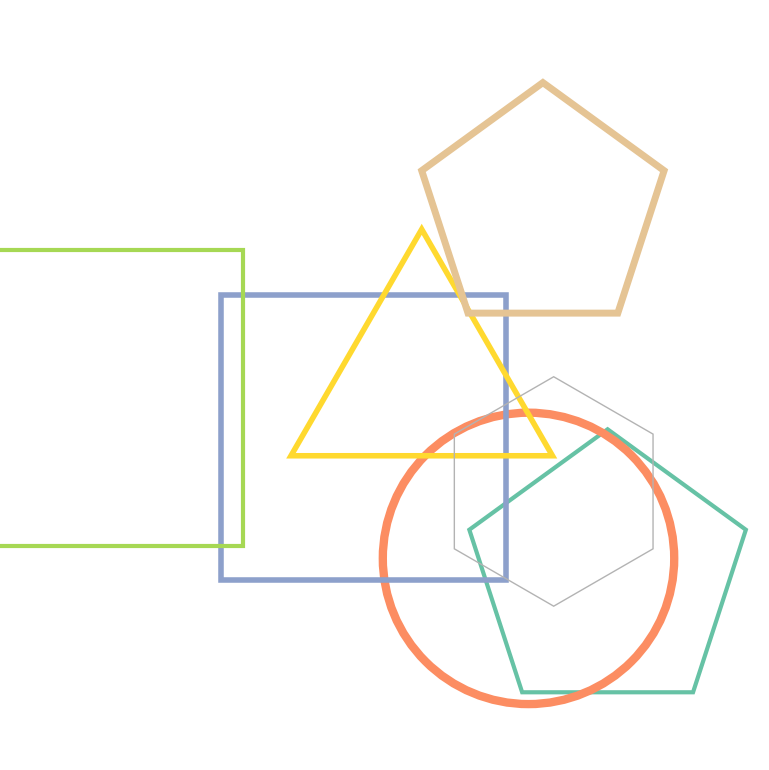[{"shape": "pentagon", "thickness": 1.5, "radius": 0.94, "center": [0.789, 0.254]}, {"shape": "circle", "thickness": 3, "radius": 0.95, "center": [0.686, 0.275]}, {"shape": "square", "thickness": 2, "radius": 0.93, "center": [0.472, 0.432]}, {"shape": "square", "thickness": 1.5, "radius": 0.96, "center": [0.123, 0.483]}, {"shape": "triangle", "thickness": 2, "radius": 0.98, "center": [0.548, 0.506]}, {"shape": "pentagon", "thickness": 2.5, "radius": 0.83, "center": [0.705, 0.727]}, {"shape": "hexagon", "thickness": 0.5, "radius": 0.74, "center": [0.719, 0.362]}]